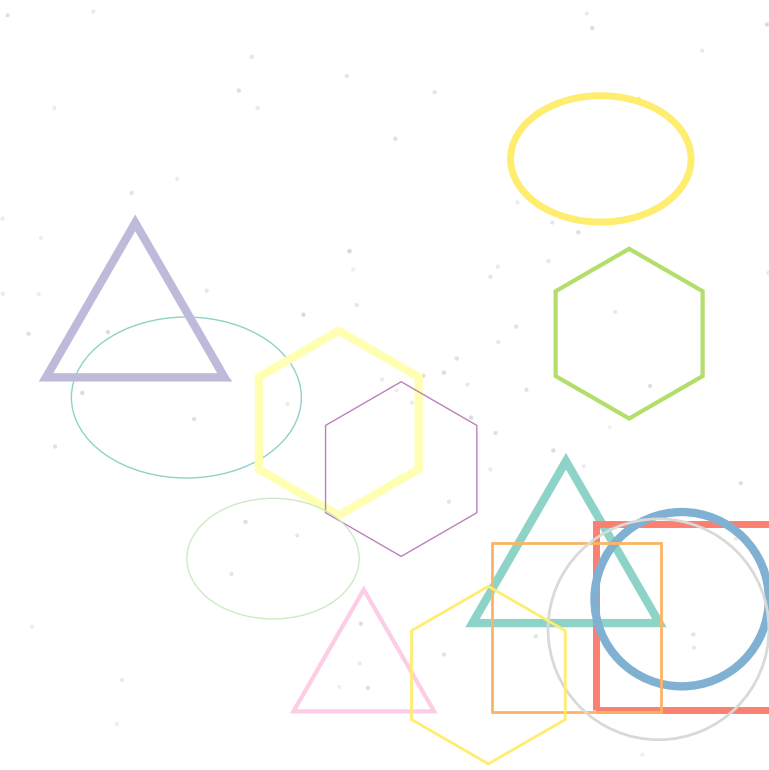[{"shape": "oval", "thickness": 0.5, "radius": 0.75, "center": [0.242, 0.484]}, {"shape": "triangle", "thickness": 3, "radius": 0.7, "center": [0.735, 0.261]}, {"shape": "hexagon", "thickness": 3, "radius": 0.6, "center": [0.44, 0.451]}, {"shape": "triangle", "thickness": 3, "radius": 0.67, "center": [0.176, 0.577]}, {"shape": "square", "thickness": 2.5, "radius": 0.6, "center": [0.894, 0.199]}, {"shape": "circle", "thickness": 3, "radius": 0.57, "center": [0.885, 0.222]}, {"shape": "square", "thickness": 1, "radius": 0.55, "center": [0.749, 0.185]}, {"shape": "hexagon", "thickness": 1.5, "radius": 0.55, "center": [0.817, 0.567]}, {"shape": "triangle", "thickness": 1.5, "radius": 0.53, "center": [0.472, 0.129]}, {"shape": "circle", "thickness": 1, "radius": 0.72, "center": [0.855, 0.183]}, {"shape": "hexagon", "thickness": 0.5, "radius": 0.57, "center": [0.521, 0.391]}, {"shape": "oval", "thickness": 0.5, "radius": 0.56, "center": [0.355, 0.275]}, {"shape": "oval", "thickness": 2.5, "radius": 0.59, "center": [0.78, 0.794]}, {"shape": "hexagon", "thickness": 1, "radius": 0.58, "center": [0.634, 0.123]}]